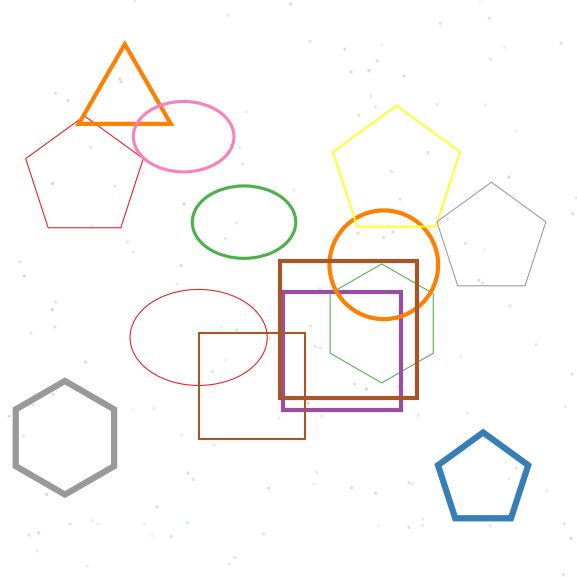[{"shape": "pentagon", "thickness": 0.5, "radius": 0.54, "center": [0.146, 0.691]}, {"shape": "oval", "thickness": 0.5, "radius": 0.59, "center": [0.344, 0.415]}, {"shape": "pentagon", "thickness": 3, "radius": 0.41, "center": [0.837, 0.168]}, {"shape": "oval", "thickness": 1.5, "radius": 0.45, "center": [0.423, 0.614]}, {"shape": "hexagon", "thickness": 0.5, "radius": 0.52, "center": [0.661, 0.439]}, {"shape": "square", "thickness": 2, "radius": 0.51, "center": [0.592, 0.392]}, {"shape": "triangle", "thickness": 2, "radius": 0.46, "center": [0.216, 0.831]}, {"shape": "circle", "thickness": 2, "radius": 0.47, "center": [0.665, 0.541]}, {"shape": "pentagon", "thickness": 1, "radius": 0.58, "center": [0.687, 0.7]}, {"shape": "square", "thickness": 2, "radius": 0.59, "center": [0.603, 0.428]}, {"shape": "square", "thickness": 1, "radius": 0.46, "center": [0.437, 0.33]}, {"shape": "oval", "thickness": 1.5, "radius": 0.44, "center": [0.318, 0.762]}, {"shape": "hexagon", "thickness": 3, "radius": 0.49, "center": [0.112, 0.241]}, {"shape": "pentagon", "thickness": 0.5, "radius": 0.5, "center": [0.851, 0.584]}]